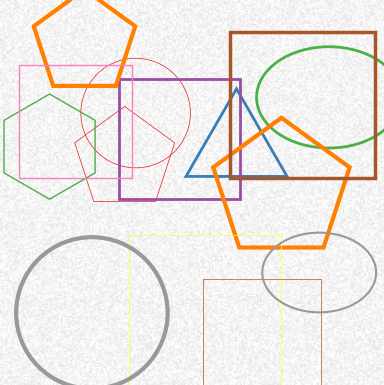[{"shape": "pentagon", "thickness": 0.5, "radius": 0.68, "center": [0.324, 0.587]}, {"shape": "circle", "thickness": 0.5, "radius": 0.71, "center": [0.352, 0.706]}, {"shape": "triangle", "thickness": 2, "radius": 0.76, "center": [0.614, 0.618]}, {"shape": "hexagon", "thickness": 1, "radius": 0.68, "center": [0.129, 0.619]}, {"shape": "oval", "thickness": 2, "radius": 0.94, "center": [0.854, 0.747]}, {"shape": "square", "thickness": 2, "radius": 0.78, "center": [0.467, 0.639]}, {"shape": "pentagon", "thickness": 3, "radius": 0.69, "center": [0.22, 0.889]}, {"shape": "pentagon", "thickness": 3, "radius": 0.93, "center": [0.731, 0.508]}, {"shape": "square", "thickness": 0.5, "radius": 0.99, "center": [0.533, 0.193]}, {"shape": "square", "thickness": 0.5, "radius": 0.77, "center": [0.681, 0.123]}, {"shape": "square", "thickness": 2.5, "radius": 0.94, "center": [0.785, 0.727]}, {"shape": "square", "thickness": 1, "radius": 0.73, "center": [0.196, 0.685]}, {"shape": "oval", "thickness": 1.5, "radius": 0.74, "center": [0.829, 0.292]}, {"shape": "circle", "thickness": 3, "radius": 0.98, "center": [0.239, 0.187]}]